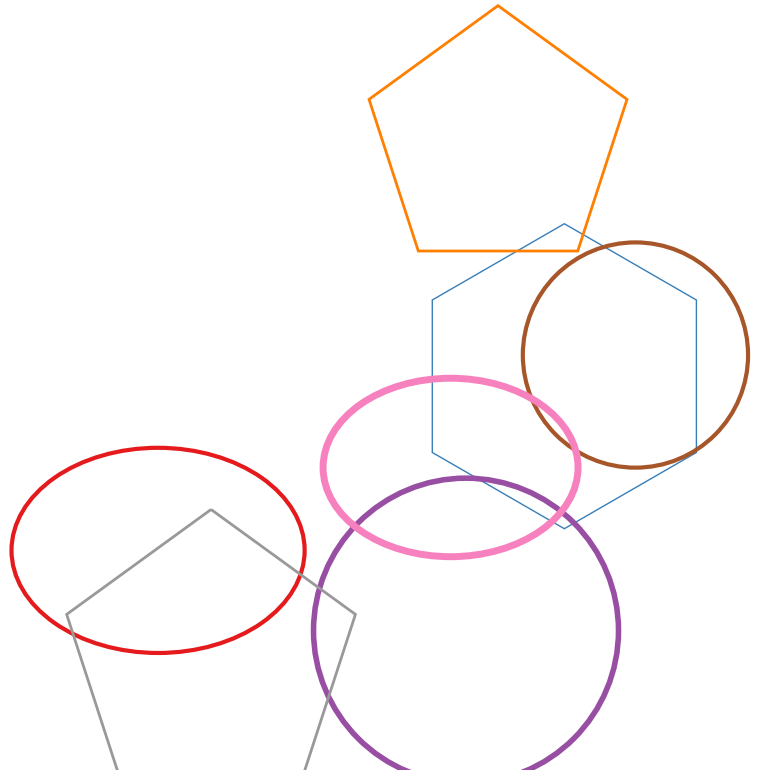[{"shape": "oval", "thickness": 1.5, "radius": 0.95, "center": [0.205, 0.285]}, {"shape": "hexagon", "thickness": 0.5, "radius": 0.99, "center": [0.733, 0.511]}, {"shape": "circle", "thickness": 2, "radius": 0.99, "center": [0.605, 0.181]}, {"shape": "pentagon", "thickness": 1, "radius": 0.88, "center": [0.647, 0.817]}, {"shape": "circle", "thickness": 1.5, "radius": 0.73, "center": [0.825, 0.539]}, {"shape": "oval", "thickness": 2.5, "radius": 0.83, "center": [0.585, 0.393]}, {"shape": "pentagon", "thickness": 1, "radius": 0.99, "center": [0.274, 0.141]}]